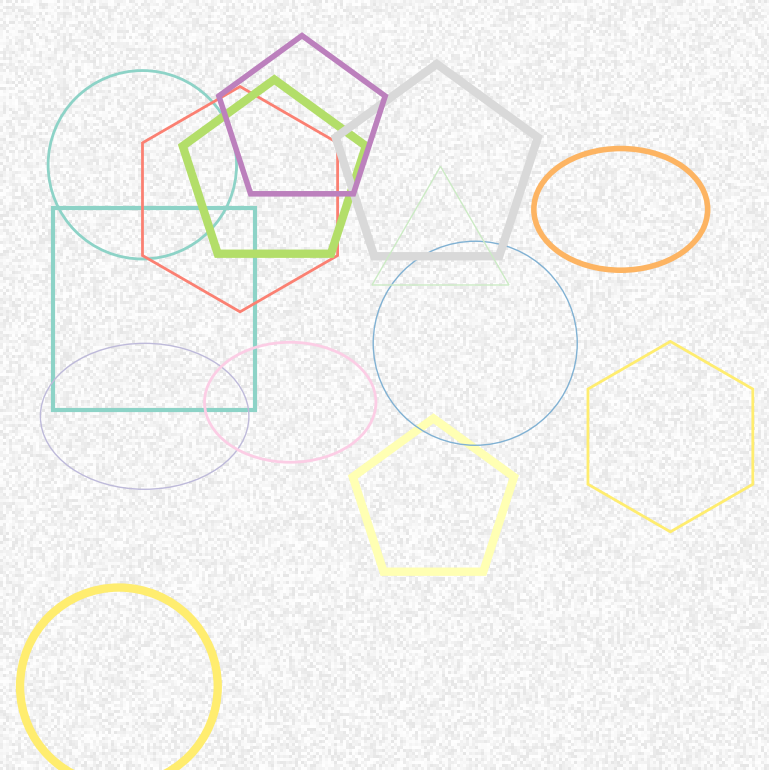[{"shape": "square", "thickness": 1.5, "radius": 0.65, "center": [0.2, 0.598]}, {"shape": "circle", "thickness": 1, "radius": 0.61, "center": [0.185, 0.786]}, {"shape": "pentagon", "thickness": 3, "radius": 0.55, "center": [0.563, 0.347]}, {"shape": "oval", "thickness": 0.5, "radius": 0.68, "center": [0.188, 0.459]}, {"shape": "hexagon", "thickness": 1, "radius": 0.73, "center": [0.312, 0.741]}, {"shape": "circle", "thickness": 0.5, "radius": 0.66, "center": [0.617, 0.554]}, {"shape": "oval", "thickness": 2, "radius": 0.56, "center": [0.806, 0.728]}, {"shape": "pentagon", "thickness": 3, "radius": 0.63, "center": [0.356, 0.772]}, {"shape": "oval", "thickness": 1, "radius": 0.56, "center": [0.377, 0.478]}, {"shape": "pentagon", "thickness": 3, "radius": 0.69, "center": [0.567, 0.779]}, {"shape": "pentagon", "thickness": 2, "radius": 0.57, "center": [0.392, 0.84]}, {"shape": "triangle", "thickness": 0.5, "radius": 0.51, "center": [0.572, 0.681]}, {"shape": "hexagon", "thickness": 1, "radius": 0.62, "center": [0.871, 0.433]}, {"shape": "circle", "thickness": 3, "radius": 0.64, "center": [0.154, 0.109]}]